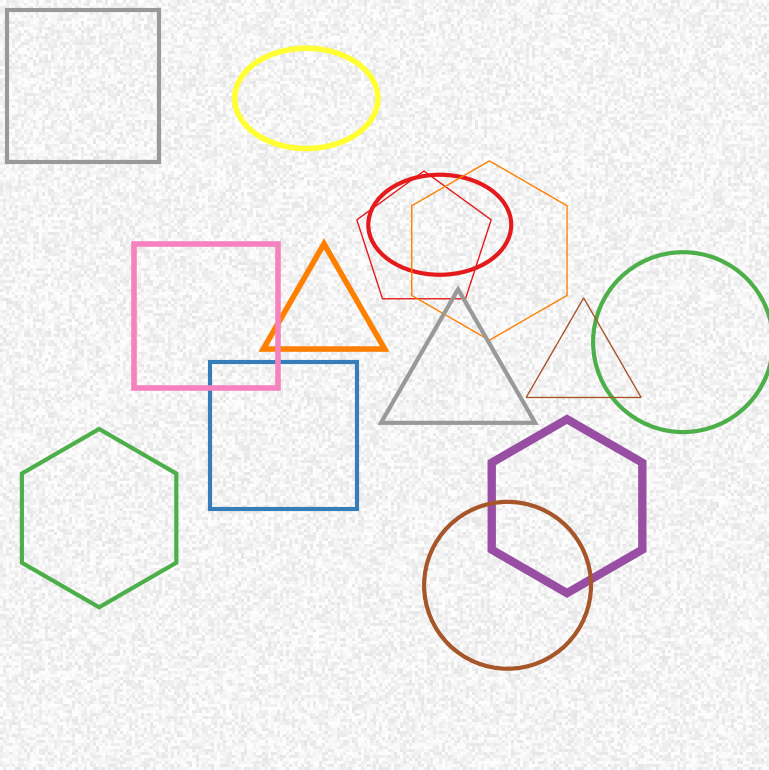[{"shape": "pentagon", "thickness": 0.5, "radius": 0.46, "center": [0.551, 0.686]}, {"shape": "oval", "thickness": 1.5, "radius": 0.46, "center": [0.571, 0.708]}, {"shape": "square", "thickness": 1.5, "radius": 0.48, "center": [0.368, 0.435]}, {"shape": "hexagon", "thickness": 1.5, "radius": 0.58, "center": [0.129, 0.327]}, {"shape": "circle", "thickness": 1.5, "radius": 0.58, "center": [0.887, 0.556]}, {"shape": "hexagon", "thickness": 3, "radius": 0.56, "center": [0.736, 0.343]}, {"shape": "triangle", "thickness": 2, "radius": 0.46, "center": [0.421, 0.592]}, {"shape": "hexagon", "thickness": 0.5, "radius": 0.58, "center": [0.636, 0.675]}, {"shape": "oval", "thickness": 2, "radius": 0.47, "center": [0.398, 0.872]}, {"shape": "circle", "thickness": 1.5, "radius": 0.54, "center": [0.659, 0.24]}, {"shape": "triangle", "thickness": 0.5, "radius": 0.43, "center": [0.758, 0.527]}, {"shape": "square", "thickness": 2, "radius": 0.47, "center": [0.268, 0.59]}, {"shape": "triangle", "thickness": 1.5, "radius": 0.58, "center": [0.595, 0.509]}, {"shape": "square", "thickness": 1.5, "radius": 0.49, "center": [0.108, 0.888]}]